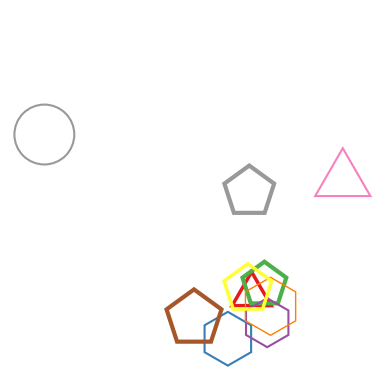[{"shape": "triangle", "thickness": 2.5, "radius": 0.29, "center": [0.654, 0.235]}, {"shape": "hexagon", "thickness": 1.5, "radius": 0.35, "center": [0.592, 0.12]}, {"shape": "pentagon", "thickness": 3, "radius": 0.3, "center": [0.687, 0.26]}, {"shape": "hexagon", "thickness": 1.5, "radius": 0.32, "center": [0.694, 0.162]}, {"shape": "hexagon", "thickness": 1, "radius": 0.38, "center": [0.703, 0.204]}, {"shape": "pentagon", "thickness": 2.5, "radius": 0.33, "center": [0.644, 0.25]}, {"shape": "pentagon", "thickness": 3, "radius": 0.38, "center": [0.504, 0.173]}, {"shape": "triangle", "thickness": 1.5, "radius": 0.41, "center": [0.89, 0.532]}, {"shape": "circle", "thickness": 1.5, "radius": 0.39, "center": [0.115, 0.651]}, {"shape": "pentagon", "thickness": 3, "radius": 0.34, "center": [0.647, 0.502]}]